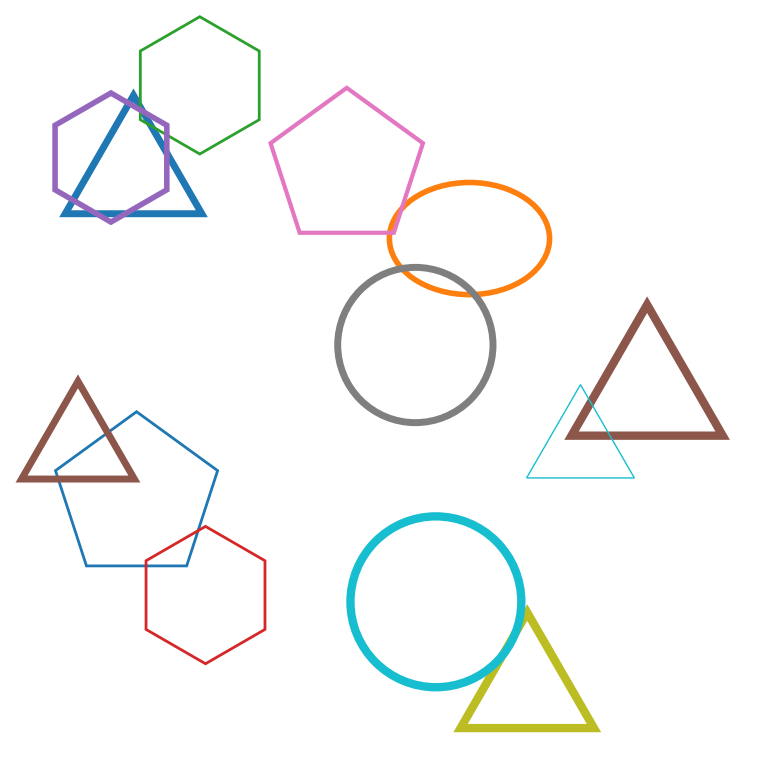[{"shape": "pentagon", "thickness": 1, "radius": 0.55, "center": [0.177, 0.355]}, {"shape": "triangle", "thickness": 2.5, "radius": 0.51, "center": [0.173, 0.774]}, {"shape": "oval", "thickness": 2, "radius": 0.52, "center": [0.61, 0.69]}, {"shape": "hexagon", "thickness": 1, "radius": 0.45, "center": [0.259, 0.889]}, {"shape": "hexagon", "thickness": 1, "radius": 0.45, "center": [0.267, 0.227]}, {"shape": "hexagon", "thickness": 2, "radius": 0.42, "center": [0.144, 0.795]}, {"shape": "triangle", "thickness": 2.5, "radius": 0.42, "center": [0.101, 0.42]}, {"shape": "triangle", "thickness": 3, "radius": 0.57, "center": [0.84, 0.491]}, {"shape": "pentagon", "thickness": 1.5, "radius": 0.52, "center": [0.45, 0.782]}, {"shape": "circle", "thickness": 2.5, "radius": 0.5, "center": [0.539, 0.552]}, {"shape": "triangle", "thickness": 3, "radius": 0.5, "center": [0.685, 0.104]}, {"shape": "circle", "thickness": 3, "radius": 0.55, "center": [0.566, 0.218]}, {"shape": "triangle", "thickness": 0.5, "radius": 0.4, "center": [0.754, 0.42]}]